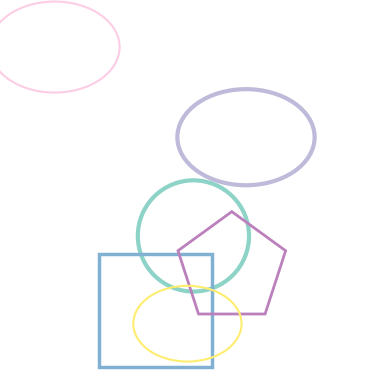[{"shape": "circle", "thickness": 3, "radius": 0.72, "center": [0.502, 0.387]}, {"shape": "oval", "thickness": 3, "radius": 0.89, "center": [0.639, 0.644]}, {"shape": "square", "thickness": 2.5, "radius": 0.74, "center": [0.404, 0.193]}, {"shape": "oval", "thickness": 1.5, "radius": 0.84, "center": [0.142, 0.878]}, {"shape": "pentagon", "thickness": 2, "radius": 0.73, "center": [0.602, 0.303]}, {"shape": "oval", "thickness": 1.5, "radius": 0.7, "center": [0.487, 0.159]}]